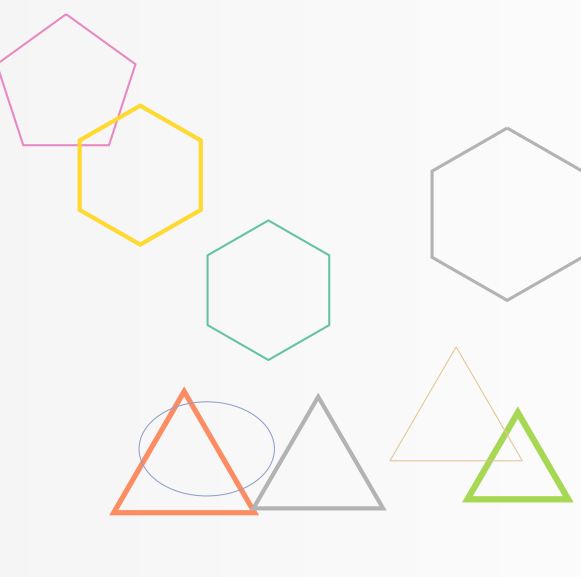[{"shape": "hexagon", "thickness": 1, "radius": 0.6, "center": [0.462, 0.497]}, {"shape": "triangle", "thickness": 2.5, "radius": 0.7, "center": [0.317, 0.181]}, {"shape": "oval", "thickness": 0.5, "radius": 0.58, "center": [0.356, 0.222]}, {"shape": "pentagon", "thickness": 1, "radius": 0.63, "center": [0.114, 0.849]}, {"shape": "triangle", "thickness": 3, "radius": 0.5, "center": [0.891, 0.185]}, {"shape": "hexagon", "thickness": 2, "radius": 0.6, "center": [0.241, 0.696]}, {"shape": "triangle", "thickness": 0.5, "radius": 0.66, "center": [0.785, 0.267]}, {"shape": "hexagon", "thickness": 1.5, "radius": 0.75, "center": [0.873, 0.628]}, {"shape": "triangle", "thickness": 2, "radius": 0.64, "center": [0.547, 0.183]}]